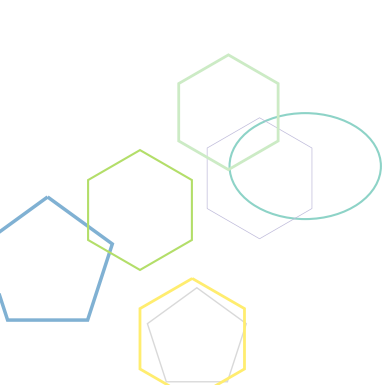[{"shape": "oval", "thickness": 1.5, "radius": 0.98, "center": [0.793, 0.569]}, {"shape": "hexagon", "thickness": 0.5, "radius": 0.79, "center": [0.674, 0.537]}, {"shape": "pentagon", "thickness": 2.5, "radius": 0.88, "center": [0.124, 0.312]}, {"shape": "hexagon", "thickness": 1.5, "radius": 0.78, "center": [0.364, 0.454]}, {"shape": "pentagon", "thickness": 1, "radius": 0.67, "center": [0.511, 0.118]}, {"shape": "hexagon", "thickness": 2, "radius": 0.75, "center": [0.593, 0.708]}, {"shape": "hexagon", "thickness": 2, "radius": 0.78, "center": [0.499, 0.12]}]